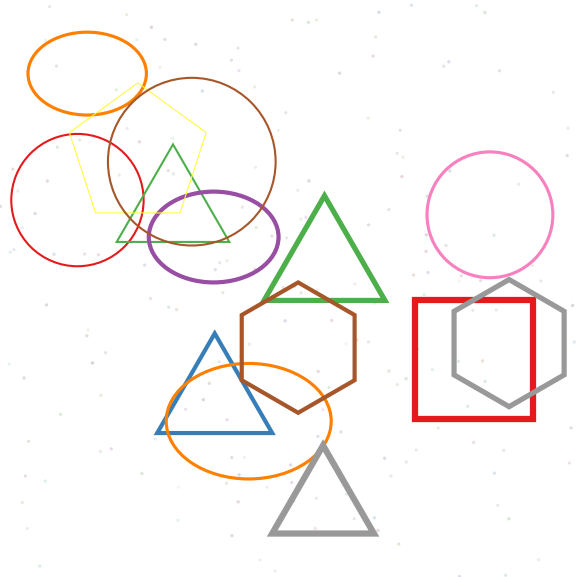[{"shape": "square", "thickness": 3, "radius": 0.51, "center": [0.82, 0.377]}, {"shape": "circle", "thickness": 1, "radius": 0.57, "center": [0.134, 0.653]}, {"shape": "triangle", "thickness": 2, "radius": 0.57, "center": [0.372, 0.307]}, {"shape": "triangle", "thickness": 2.5, "radius": 0.6, "center": [0.562, 0.539]}, {"shape": "triangle", "thickness": 1, "radius": 0.56, "center": [0.3, 0.636]}, {"shape": "oval", "thickness": 2, "radius": 0.56, "center": [0.37, 0.589]}, {"shape": "oval", "thickness": 1.5, "radius": 0.71, "center": [0.431, 0.27]}, {"shape": "oval", "thickness": 1.5, "radius": 0.51, "center": [0.151, 0.872]}, {"shape": "pentagon", "thickness": 0.5, "radius": 0.62, "center": [0.239, 0.731]}, {"shape": "circle", "thickness": 1, "radius": 0.73, "center": [0.332, 0.719]}, {"shape": "hexagon", "thickness": 2, "radius": 0.56, "center": [0.516, 0.397]}, {"shape": "circle", "thickness": 1.5, "radius": 0.54, "center": [0.848, 0.627]}, {"shape": "triangle", "thickness": 3, "radius": 0.51, "center": [0.559, 0.126]}, {"shape": "hexagon", "thickness": 2.5, "radius": 0.55, "center": [0.882, 0.405]}]